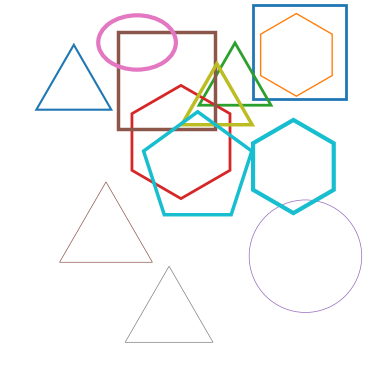[{"shape": "triangle", "thickness": 1.5, "radius": 0.56, "center": [0.192, 0.771]}, {"shape": "square", "thickness": 2, "radius": 0.61, "center": [0.778, 0.865]}, {"shape": "hexagon", "thickness": 1, "radius": 0.54, "center": [0.77, 0.857]}, {"shape": "triangle", "thickness": 2, "radius": 0.54, "center": [0.61, 0.781]}, {"shape": "hexagon", "thickness": 2, "radius": 0.74, "center": [0.47, 0.631]}, {"shape": "circle", "thickness": 0.5, "radius": 0.73, "center": [0.793, 0.335]}, {"shape": "triangle", "thickness": 0.5, "radius": 0.7, "center": [0.275, 0.388]}, {"shape": "square", "thickness": 2.5, "radius": 0.63, "center": [0.433, 0.791]}, {"shape": "oval", "thickness": 3, "radius": 0.5, "center": [0.356, 0.89]}, {"shape": "triangle", "thickness": 0.5, "radius": 0.66, "center": [0.439, 0.177]}, {"shape": "triangle", "thickness": 2.5, "radius": 0.53, "center": [0.563, 0.729]}, {"shape": "pentagon", "thickness": 2.5, "radius": 0.74, "center": [0.514, 0.562]}, {"shape": "hexagon", "thickness": 3, "radius": 0.6, "center": [0.762, 0.567]}]